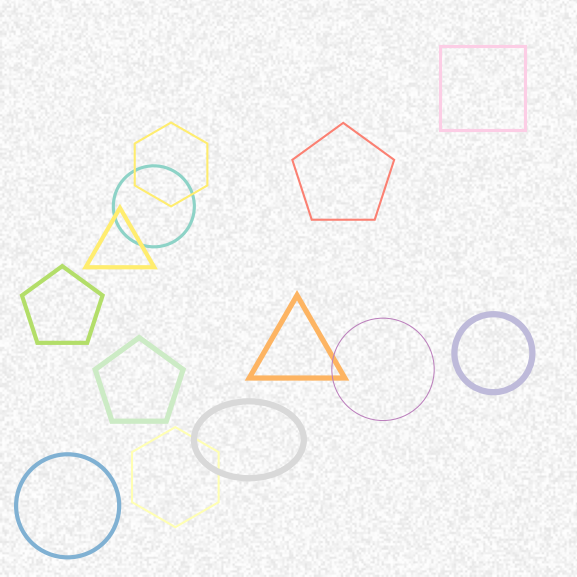[{"shape": "circle", "thickness": 1.5, "radius": 0.35, "center": [0.266, 0.642]}, {"shape": "hexagon", "thickness": 1, "radius": 0.43, "center": [0.304, 0.173]}, {"shape": "circle", "thickness": 3, "radius": 0.34, "center": [0.854, 0.388]}, {"shape": "pentagon", "thickness": 1, "radius": 0.46, "center": [0.594, 0.694]}, {"shape": "circle", "thickness": 2, "radius": 0.45, "center": [0.117, 0.123]}, {"shape": "triangle", "thickness": 2.5, "radius": 0.48, "center": [0.514, 0.392]}, {"shape": "pentagon", "thickness": 2, "radius": 0.37, "center": [0.108, 0.465]}, {"shape": "square", "thickness": 1.5, "radius": 0.37, "center": [0.835, 0.847]}, {"shape": "oval", "thickness": 3, "radius": 0.48, "center": [0.431, 0.238]}, {"shape": "circle", "thickness": 0.5, "radius": 0.44, "center": [0.663, 0.36]}, {"shape": "pentagon", "thickness": 2.5, "radius": 0.4, "center": [0.241, 0.335]}, {"shape": "hexagon", "thickness": 1, "radius": 0.36, "center": [0.296, 0.714]}, {"shape": "triangle", "thickness": 2, "radius": 0.34, "center": [0.208, 0.571]}]